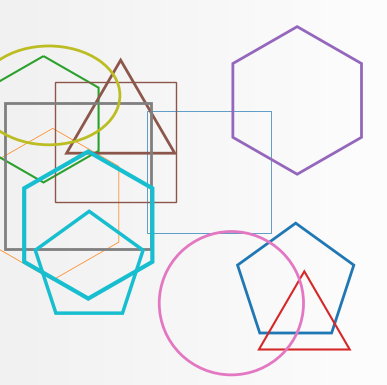[{"shape": "square", "thickness": 0.5, "radius": 0.8, "center": [0.539, 0.553]}, {"shape": "pentagon", "thickness": 2, "radius": 0.79, "center": [0.763, 0.263]}, {"shape": "hexagon", "thickness": 0.5, "radius": 0.98, "center": [0.136, 0.47]}, {"shape": "hexagon", "thickness": 1.5, "radius": 0.82, "center": [0.112, 0.69]}, {"shape": "triangle", "thickness": 1.5, "radius": 0.68, "center": [0.785, 0.16]}, {"shape": "hexagon", "thickness": 2, "radius": 0.96, "center": [0.767, 0.739]}, {"shape": "triangle", "thickness": 2, "radius": 0.81, "center": [0.311, 0.683]}, {"shape": "square", "thickness": 1, "radius": 0.78, "center": [0.298, 0.631]}, {"shape": "circle", "thickness": 2, "radius": 0.93, "center": [0.597, 0.212]}, {"shape": "square", "thickness": 2, "radius": 0.94, "center": [0.2, 0.543]}, {"shape": "oval", "thickness": 2, "radius": 0.92, "center": [0.126, 0.752]}, {"shape": "hexagon", "thickness": 3, "radius": 0.95, "center": [0.228, 0.415]}, {"shape": "pentagon", "thickness": 2.5, "radius": 0.73, "center": [0.23, 0.305]}]